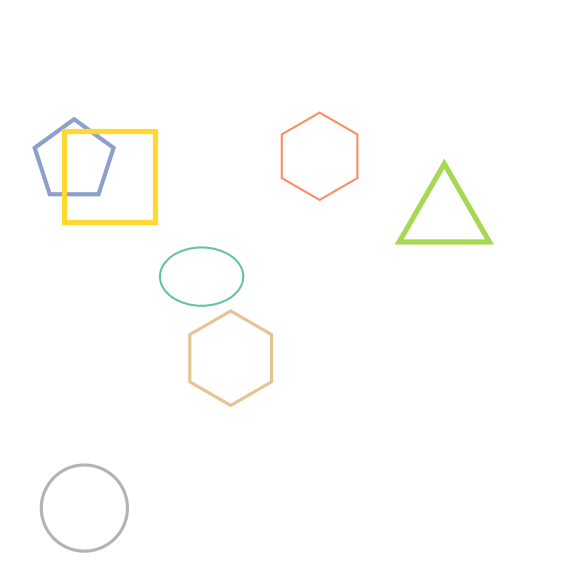[{"shape": "oval", "thickness": 1, "radius": 0.36, "center": [0.349, 0.52]}, {"shape": "hexagon", "thickness": 1, "radius": 0.38, "center": [0.553, 0.729]}, {"shape": "pentagon", "thickness": 2, "radius": 0.36, "center": [0.128, 0.721]}, {"shape": "triangle", "thickness": 2.5, "radius": 0.45, "center": [0.769, 0.625]}, {"shape": "square", "thickness": 2.5, "radius": 0.39, "center": [0.19, 0.694]}, {"shape": "hexagon", "thickness": 1.5, "radius": 0.41, "center": [0.399, 0.379]}, {"shape": "circle", "thickness": 1.5, "radius": 0.37, "center": [0.146, 0.119]}]